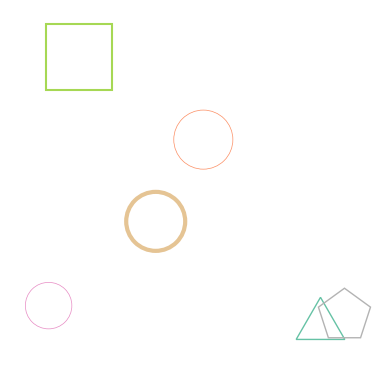[{"shape": "triangle", "thickness": 1, "radius": 0.36, "center": [0.832, 0.155]}, {"shape": "circle", "thickness": 0.5, "radius": 0.38, "center": [0.528, 0.637]}, {"shape": "circle", "thickness": 0.5, "radius": 0.3, "center": [0.126, 0.206]}, {"shape": "square", "thickness": 1.5, "radius": 0.43, "center": [0.205, 0.853]}, {"shape": "circle", "thickness": 3, "radius": 0.38, "center": [0.404, 0.425]}, {"shape": "pentagon", "thickness": 1, "radius": 0.36, "center": [0.895, 0.18]}]